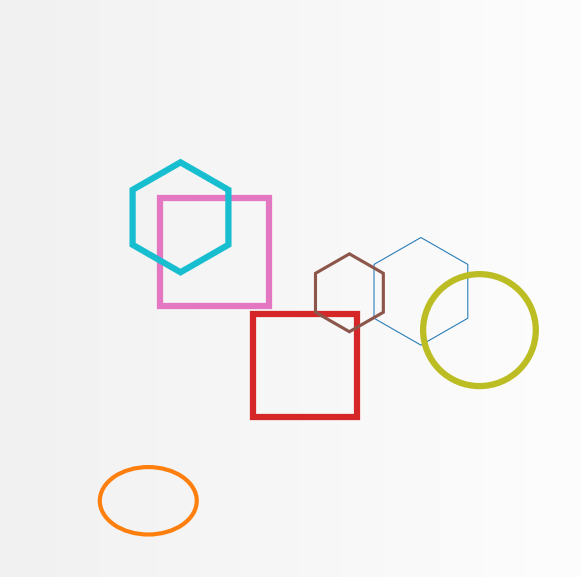[{"shape": "hexagon", "thickness": 0.5, "radius": 0.47, "center": [0.724, 0.495]}, {"shape": "oval", "thickness": 2, "radius": 0.42, "center": [0.255, 0.132]}, {"shape": "square", "thickness": 3, "radius": 0.45, "center": [0.524, 0.366]}, {"shape": "hexagon", "thickness": 1.5, "radius": 0.34, "center": [0.601, 0.492]}, {"shape": "square", "thickness": 3, "radius": 0.47, "center": [0.37, 0.563]}, {"shape": "circle", "thickness": 3, "radius": 0.48, "center": [0.825, 0.428]}, {"shape": "hexagon", "thickness": 3, "radius": 0.48, "center": [0.311, 0.623]}]